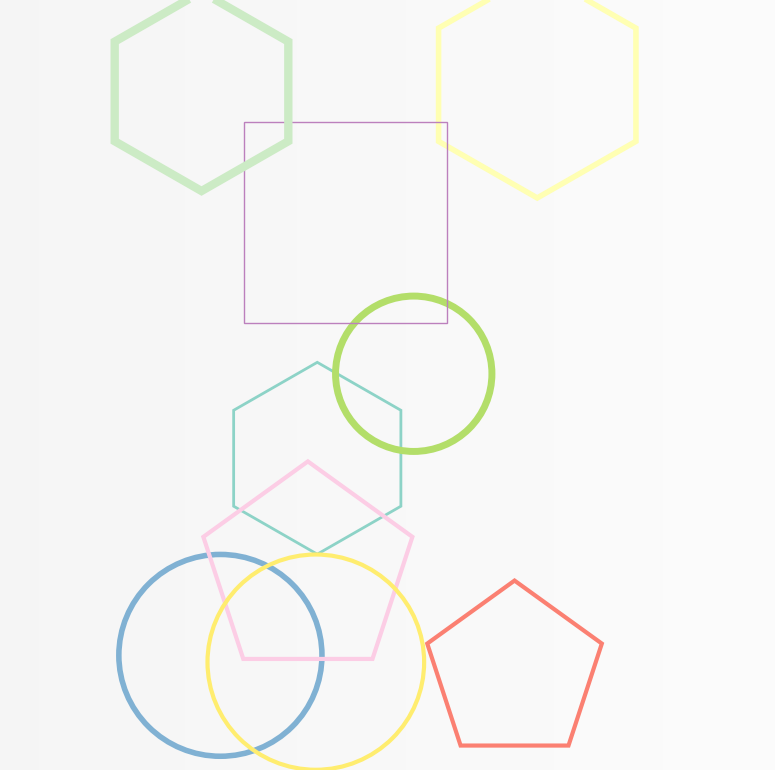[{"shape": "hexagon", "thickness": 1, "radius": 0.62, "center": [0.409, 0.405]}, {"shape": "hexagon", "thickness": 2, "radius": 0.74, "center": [0.693, 0.89]}, {"shape": "pentagon", "thickness": 1.5, "radius": 0.59, "center": [0.664, 0.128]}, {"shape": "circle", "thickness": 2, "radius": 0.66, "center": [0.284, 0.149]}, {"shape": "circle", "thickness": 2.5, "radius": 0.5, "center": [0.534, 0.515]}, {"shape": "pentagon", "thickness": 1.5, "radius": 0.71, "center": [0.397, 0.259]}, {"shape": "square", "thickness": 0.5, "radius": 0.65, "center": [0.446, 0.711]}, {"shape": "hexagon", "thickness": 3, "radius": 0.65, "center": [0.26, 0.881]}, {"shape": "circle", "thickness": 1.5, "radius": 0.7, "center": [0.408, 0.14]}]